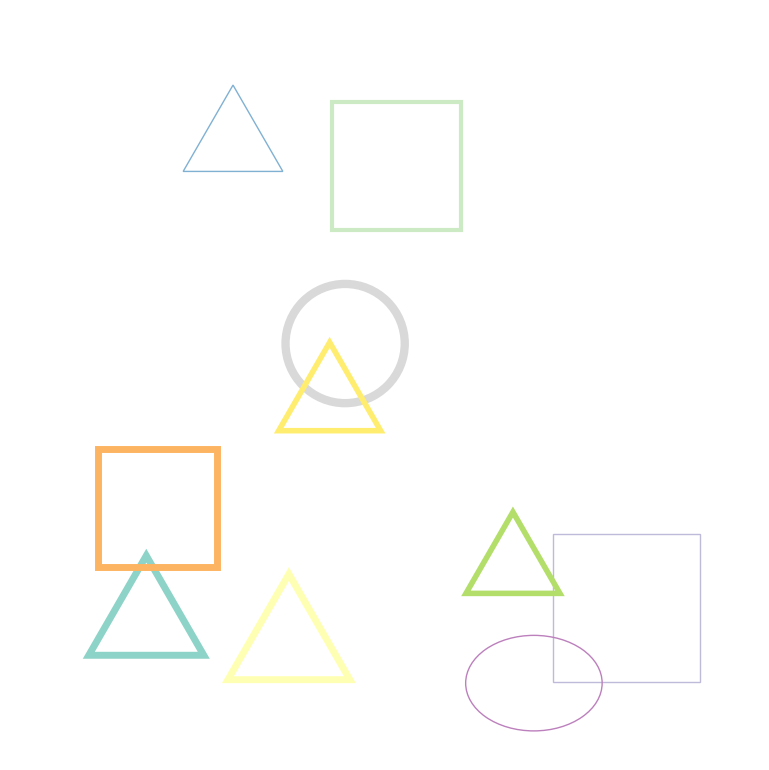[{"shape": "triangle", "thickness": 2.5, "radius": 0.43, "center": [0.19, 0.192]}, {"shape": "triangle", "thickness": 2.5, "radius": 0.46, "center": [0.375, 0.163]}, {"shape": "square", "thickness": 0.5, "radius": 0.48, "center": [0.814, 0.21]}, {"shape": "triangle", "thickness": 0.5, "radius": 0.37, "center": [0.303, 0.815]}, {"shape": "square", "thickness": 2.5, "radius": 0.38, "center": [0.204, 0.34]}, {"shape": "triangle", "thickness": 2, "radius": 0.35, "center": [0.666, 0.265]}, {"shape": "circle", "thickness": 3, "radius": 0.39, "center": [0.448, 0.554]}, {"shape": "oval", "thickness": 0.5, "radius": 0.44, "center": [0.693, 0.113]}, {"shape": "square", "thickness": 1.5, "radius": 0.42, "center": [0.515, 0.784]}, {"shape": "triangle", "thickness": 2, "radius": 0.38, "center": [0.428, 0.479]}]